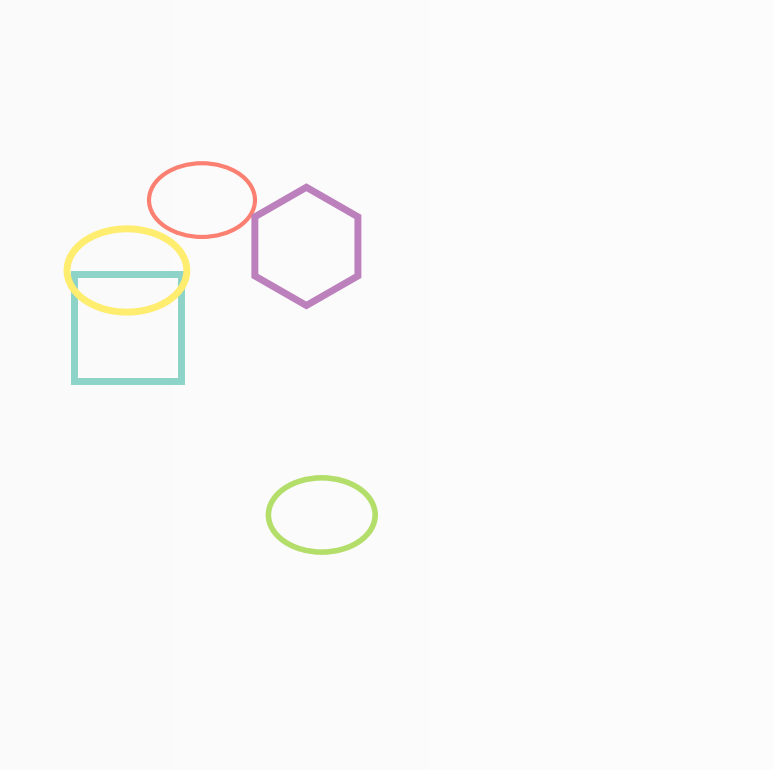[{"shape": "square", "thickness": 2.5, "radius": 0.34, "center": [0.164, 0.575]}, {"shape": "oval", "thickness": 1.5, "radius": 0.34, "center": [0.261, 0.74]}, {"shape": "oval", "thickness": 2, "radius": 0.34, "center": [0.415, 0.331]}, {"shape": "hexagon", "thickness": 2.5, "radius": 0.38, "center": [0.395, 0.68]}, {"shape": "oval", "thickness": 2.5, "radius": 0.39, "center": [0.164, 0.649]}]